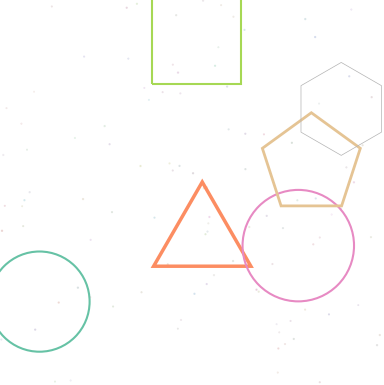[{"shape": "circle", "thickness": 1.5, "radius": 0.65, "center": [0.103, 0.217]}, {"shape": "triangle", "thickness": 2.5, "radius": 0.73, "center": [0.525, 0.381]}, {"shape": "circle", "thickness": 1.5, "radius": 0.72, "center": [0.775, 0.362]}, {"shape": "square", "thickness": 1.5, "radius": 0.58, "center": [0.511, 0.899]}, {"shape": "pentagon", "thickness": 2, "radius": 0.67, "center": [0.809, 0.573]}, {"shape": "hexagon", "thickness": 0.5, "radius": 0.6, "center": [0.886, 0.717]}]